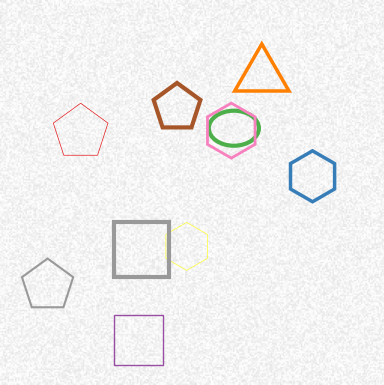[{"shape": "pentagon", "thickness": 0.5, "radius": 0.37, "center": [0.209, 0.657]}, {"shape": "hexagon", "thickness": 2.5, "radius": 0.33, "center": [0.812, 0.542]}, {"shape": "oval", "thickness": 3, "radius": 0.33, "center": [0.607, 0.667]}, {"shape": "square", "thickness": 1, "radius": 0.32, "center": [0.36, 0.117]}, {"shape": "triangle", "thickness": 2.5, "radius": 0.41, "center": [0.68, 0.804]}, {"shape": "hexagon", "thickness": 0.5, "radius": 0.31, "center": [0.485, 0.36]}, {"shape": "pentagon", "thickness": 3, "radius": 0.32, "center": [0.46, 0.721]}, {"shape": "hexagon", "thickness": 2, "radius": 0.36, "center": [0.601, 0.661]}, {"shape": "pentagon", "thickness": 1.5, "radius": 0.35, "center": [0.124, 0.258]}, {"shape": "square", "thickness": 3, "radius": 0.36, "center": [0.367, 0.352]}]